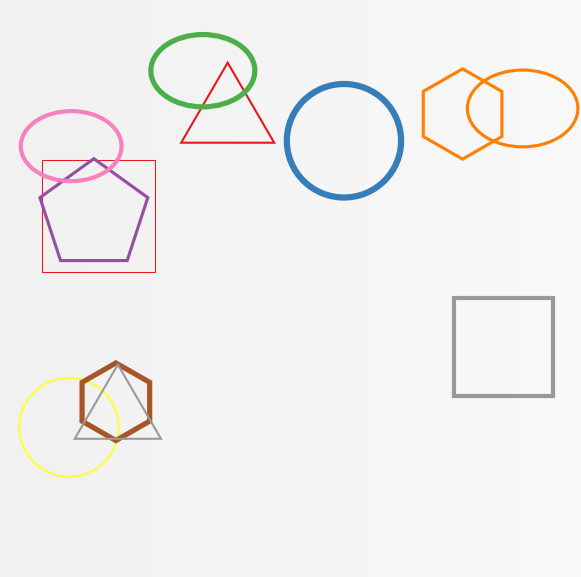[{"shape": "square", "thickness": 0.5, "radius": 0.49, "center": [0.169, 0.625]}, {"shape": "triangle", "thickness": 1, "radius": 0.46, "center": [0.392, 0.798]}, {"shape": "circle", "thickness": 3, "radius": 0.49, "center": [0.592, 0.755]}, {"shape": "oval", "thickness": 2.5, "radius": 0.45, "center": [0.349, 0.877]}, {"shape": "pentagon", "thickness": 1.5, "radius": 0.49, "center": [0.161, 0.627]}, {"shape": "oval", "thickness": 1.5, "radius": 0.48, "center": [0.899, 0.811]}, {"shape": "hexagon", "thickness": 1.5, "radius": 0.39, "center": [0.796, 0.802]}, {"shape": "circle", "thickness": 1, "radius": 0.43, "center": [0.119, 0.259]}, {"shape": "hexagon", "thickness": 2.5, "radius": 0.34, "center": [0.199, 0.303]}, {"shape": "oval", "thickness": 2, "radius": 0.43, "center": [0.122, 0.746]}, {"shape": "triangle", "thickness": 1, "radius": 0.43, "center": [0.203, 0.282]}, {"shape": "square", "thickness": 2, "radius": 0.43, "center": [0.866, 0.398]}]